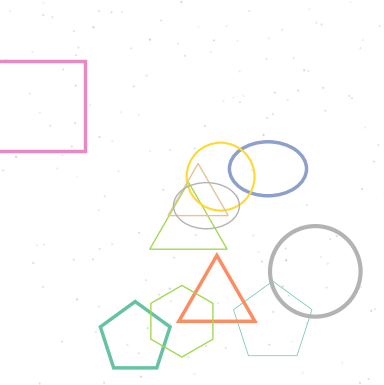[{"shape": "pentagon", "thickness": 0.5, "radius": 0.54, "center": [0.708, 0.163]}, {"shape": "pentagon", "thickness": 2.5, "radius": 0.48, "center": [0.351, 0.122]}, {"shape": "triangle", "thickness": 2.5, "radius": 0.57, "center": [0.563, 0.222]}, {"shape": "oval", "thickness": 2.5, "radius": 0.5, "center": [0.696, 0.562]}, {"shape": "square", "thickness": 2.5, "radius": 0.58, "center": [0.103, 0.724]}, {"shape": "triangle", "thickness": 1, "radius": 0.58, "center": [0.489, 0.411]}, {"shape": "hexagon", "thickness": 1, "radius": 0.47, "center": [0.472, 0.166]}, {"shape": "circle", "thickness": 1.5, "radius": 0.44, "center": [0.573, 0.541]}, {"shape": "triangle", "thickness": 1, "radius": 0.45, "center": [0.515, 0.485]}, {"shape": "circle", "thickness": 3, "radius": 0.59, "center": [0.819, 0.295]}, {"shape": "oval", "thickness": 1, "radius": 0.43, "center": [0.536, 0.466]}]